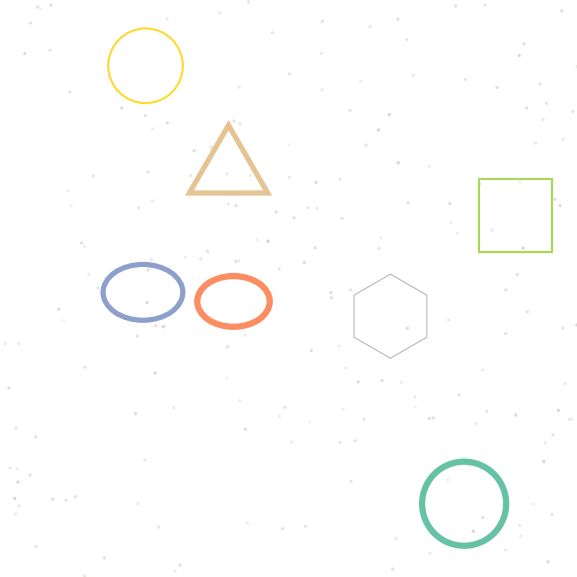[{"shape": "circle", "thickness": 3, "radius": 0.36, "center": [0.804, 0.127]}, {"shape": "oval", "thickness": 3, "radius": 0.31, "center": [0.404, 0.477]}, {"shape": "oval", "thickness": 2.5, "radius": 0.35, "center": [0.248, 0.493]}, {"shape": "square", "thickness": 1, "radius": 0.32, "center": [0.893, 0.626]}, {"shape": "circle", "thickness": 1, "radius": 0.32, "center": [0.252, 0.885]}, {"shape": "triangle", "thickness": 2.5, "radius": 0.39, "center": [0.396, 0.704]}, {"shape": "hexagon", "thickness": 0.5, "radius": 0.36, "center": [0.676, 0.452]}]